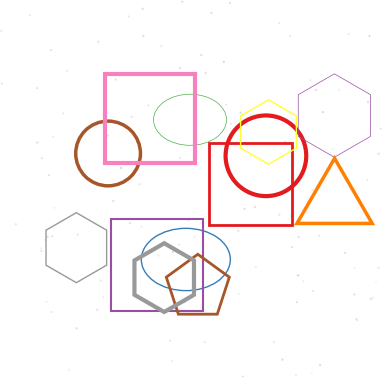[{"shape": "square", "thickness": 2, "radius": 0.54, "center": [0.65, 0.522]}, {"shape": "circle", "thickness": 3, "radius": 0.52, "center": [0.691, 0.595]}, {"shape": "oval", "thickness": 1, "radius": 0.58, "center": [0.483, 0.326]}, {"shape": "oval", "thickness": 0.5, "radius": 0.47, "center": [0.494, 0.689]}, {"shape": "square", "thickness": 1.5, "radius": 0.6, "center": [0.408, 0.312]}, {"shape": "hexagon", "thickness": 0.5, "radius": 0.54, "center": [0.868, 0.7]}, {"shape": "triangle", "thickness": 2.5, "radius": 0.56, "center": [0.869, 0.476]}, {"shape": "hexagon", "thickness": 1, "radius": 0.42, "center": [0.697, 0.657]}, {"shape": "circle", "thickness": 2.5, "radius": 0.42, "center": [0.281, 0.601]}, {"shape": "pentagon", "thickness": 2, "radius": 0.43, "center": [0.514, 0.254]}, {"shape": "square", "thickness": 3, "radius": 0.58, "center": [0.389, 0.693]}, {"shape": "hexagon", "thickness": 3, "radius": 0.45, "center": [0.427, 0.279]}, {"shape": "hexagon", "thickness": 1, "radius": 0.45, "center": [0.198, 0.357]}]